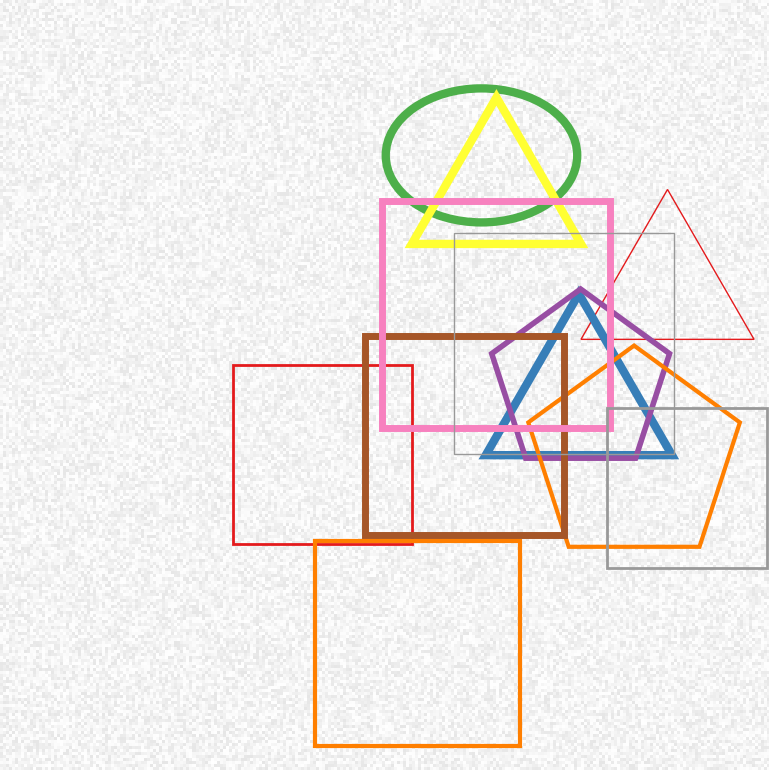[{"shape": "square", "thickness": 1, "radius": 0.58, "center": [0.419, 0.41]}, {"shape": "triangle", "thickness": 0.5, "radius": 0.65, "center": [0.867, 0.624]}, {"shape": "triangle", "thickness": 3, "radius": 0.7, "center": [0.752, 0.479]}, {"shape": "oval", "thickness": 3, "radius": 0.62, "center": [0.625, 0.798]}, {"shape": "pentagon", "thickness": 2, "radius": 0.61, "center": [0.754, 0.503]}, {"shape": "pentagon", "thickness": 1.5, "radius": 0.72, "center": [0.823, 0.407]}, {"shape": "square", "thickness": 1.5, "radius": 0.67, "center": [0.542, 0.164]}, {"shape": "triangle", "thickness": 3, "radius": 0.63, "center": [0.645, 0.747]}, {"shape": "square", "thickness": 2.5, "radius": 0.65, "center": [0.603, 0.434]}, {"shape": "square", "thickness": 2.5, "radius": 0.74, "center": [0.644, 0.592]}, {"shape": "square", "thickness": 1, "radius": 0.52, "center": [0.892, 0.367]}, {"shape": "square", "thickness": 0.5, "radius": 0.72, "center": [0.732, 0.553]}]